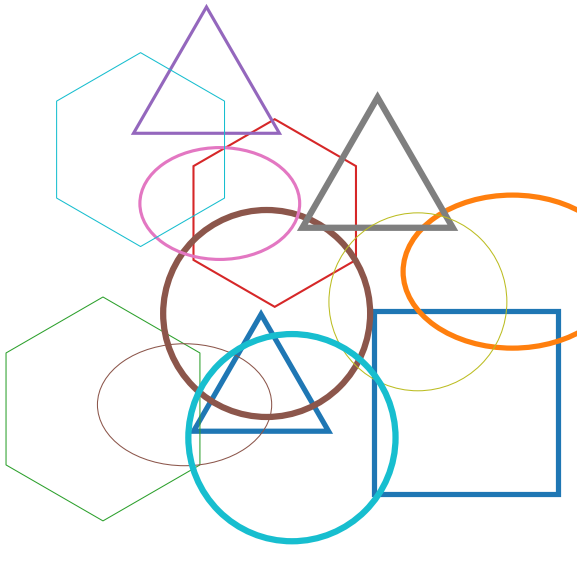[{"shape": "triangle", "thickness": 2.5, "radius": 0.67, "center": [0.452, 0.32]}, {"shape": "square", "thickness": 2.5, "radius": 0.79, "center": [0.807, 0.302]}, {"shape": "oval", "thickness": 2.5, "radius": 0.95, "center": [0.887, 0.529]}, {"shape": "hexagon", "thickness": 0.5, "radius": 0.97, "center": [0.178, 0.291]}, {"shape": "hexagon", "thickness": 1, "radius": 0.81, "center": [0.476, 0.63]}, {"shape": "triangle", "thickness": 1.5, "radius": 0.73, "center": [0.358, 0.841]}, {"shape": "oval", "thickness": 0.5, "radius": 0.75, "center": [0.32, 0.298]}, {"shape": "circle", "thickness": 3, "radius": 0.9, "center": [0.462, 0.456]}, {"shape": "oval", "thickness": 1.5, "radius": 0.69, "center": [0.381, 0.647]}, {"shape": "triangle", "thickness": 3, "radius": 0.75, "center": [0.654, 0.68]}, {"shape": "circle", "thickness": 0.5, "radius": 0.77, "center": [0.724, 0.477]}, {"shape": "circle", "thickness": 3, "radius": 0.9, "center": [0.506, 0.241]}, {"shape": "hexagon", "thickness": 0.5, "radius": 0.84, "center": [0.243, 0.74]}]